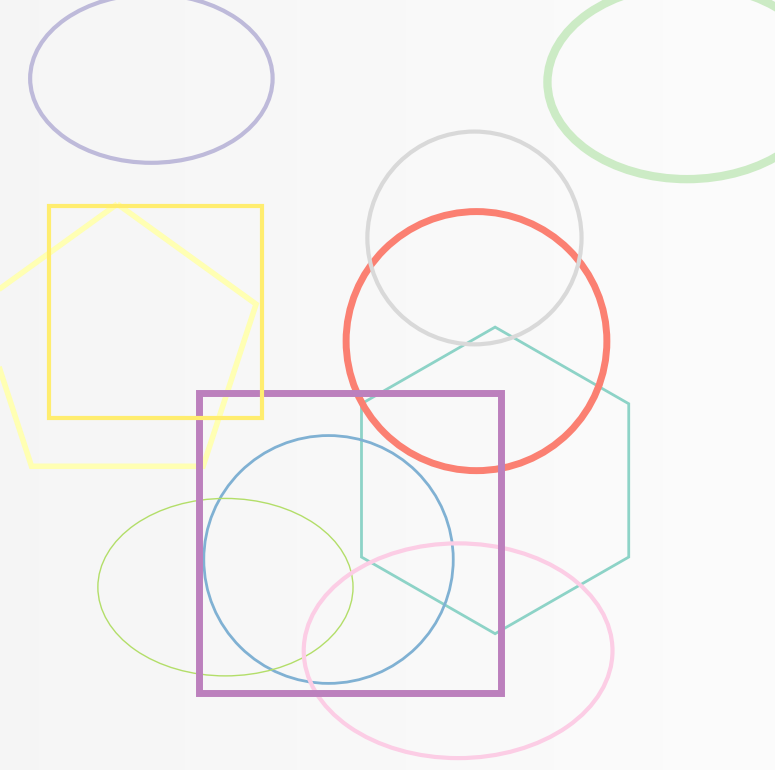[{"shape": "hexagon", "thickness": 1, "radius": 1.0, "center": [0.639, 0.376]}, {"shape": "pentagon", "thickness": 2, "radius": 0.94, "center": [0.151, 0.547]}, {"shape": "oval", "thickness": 1.5, "radius": 0.78, "center": [0.195, 0.898]}, {"shape": "circle", "thickness": 2.5, "radius": 0.84, "center": [0.615, 0.557]}, {"shape": "circle", "thickness": 1, "radius": 0.8, "center": [0.424, 0.273]}, {"shape": "oval", "thickness": 0.5, "radius": 0.82, "center": [0.291, 0.237]}, {"shape": "oval", "thickness": 1.5, "radius": 1.0, "center": [0.591, 0.155]}, {"shape": "circle", "thickness": 1.5, "radius": 0.69, "center": [0.612, 0.691]}, {"shape": "square", "thickness": 2.5, "radius": 0.97, "center": [0.452, 0.295]}, {"shape": "oval", "thickness": 3, "radius": 0.9, "center": [0.887, 0.893]}, {"shape": "square", "thickness": 1.5, "radius": 0.69, "center": [0.201, 0.595]}]